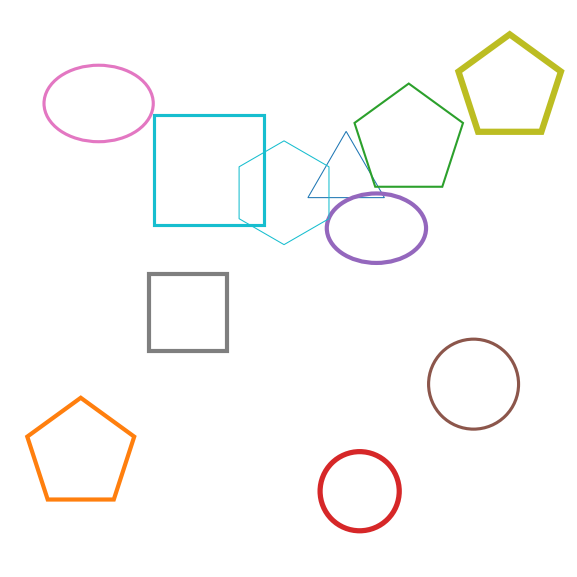[{"shape": "triangle", "thickness": 0.5, "radius": 0.38, "center": [0.599, 0.695]}, {"shape": "pentagon", "thickness": 2, "radius": 0.49, "center": [0.14, 0.213]}, {"shape": "pentagon", "thickness": 1, "radius": 0.49, "center": [0.708, 0.756]}, {"shape": "circle", "thickness": 2.5, "radius": 0.34, "center": [0.623, 0.149]}, {"shape": "oval", "thickness": 2, "radius": 0.43, "center": [0.652, 0.604]}, {"shape": "circle", "thickness": 1.5, "radius": 0.39, "center": [0.82, 0.334]}, {"shape": "oval", "thickness": 1.5, "radius": 0.47, "center": [0.171, 0.82]}, {"shape": "square", "thickness": 2, "radius": 0.34, "center": [0.326, 0.458]}, {"shape": "pentagon", "thickness": 3, "radius": 0.47, "center": [0.883, 0.846]}, {"shape": "square", "thickness": 1.5, "radius": 0.47, "center": [0.362, 0.705]}, {"shape": "hexagon", "thickness": 0.5, "radius": 0.45, "center": [0.492, 0.665]}]